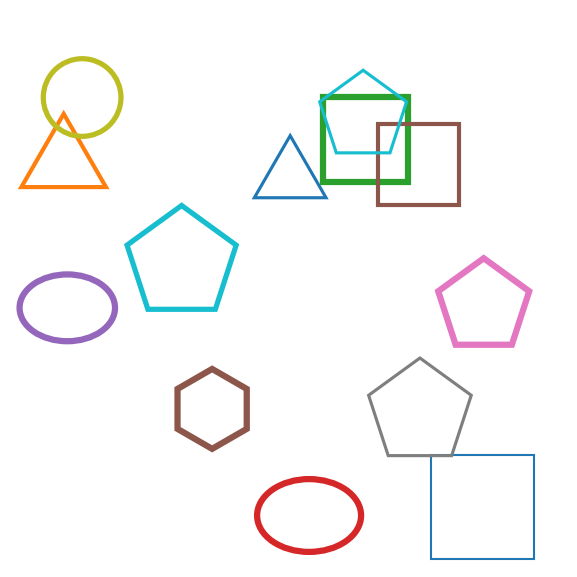[{"shape": "triangle", "thickness": 1.5, "radius": 0.36, "center": [0.502, 0.693]}, {"shape": "square", "thickness": 1, "radius": 0.45, "center": [0.835, 0.121]}, {"shape": "triangle", "thickness": 2, "radius": 0.42, "center": [0.11, 0.717]}, {"shape": "square", "thickness": 3, "radius": 0.37, "center": [0.633, 0.757]}, {"shape": "oval", "thickness": 3, "radius": 0.45, "center": [0.535, 0.107]}, {"shape": "oval", "thickness": 3, "radius": 0.41, "center": [0.117, 0.466]}, {"shape": "hexagon", "thickness": 3, "radius": 0.35, "center": [0.367, 0.291]}, {"shape": "square", "thickness": 2, "radius": 0.35, "center": [0.725, 0.714]}, {"shape": "pentagon", "thickness": 3, "radius": 0.41, "center": [0.838, 0.469]}, {"shape": "pentagon", "thickness": 1.5, "radius": 0.47, "center": [0.727, 0.286]}, {"shape": "circle", "thickness": 2.5, "radius": 0.34, "center": [0.142, 0.83]}, {"shape": "pentagon", "thickness": 2.5, "radius": 0.5, "center": [0.314, 0.544]}, {"shape": "pentagon", "thickness": 1.5, "radius": 0.4, "center": [0.629, 0.798]}]